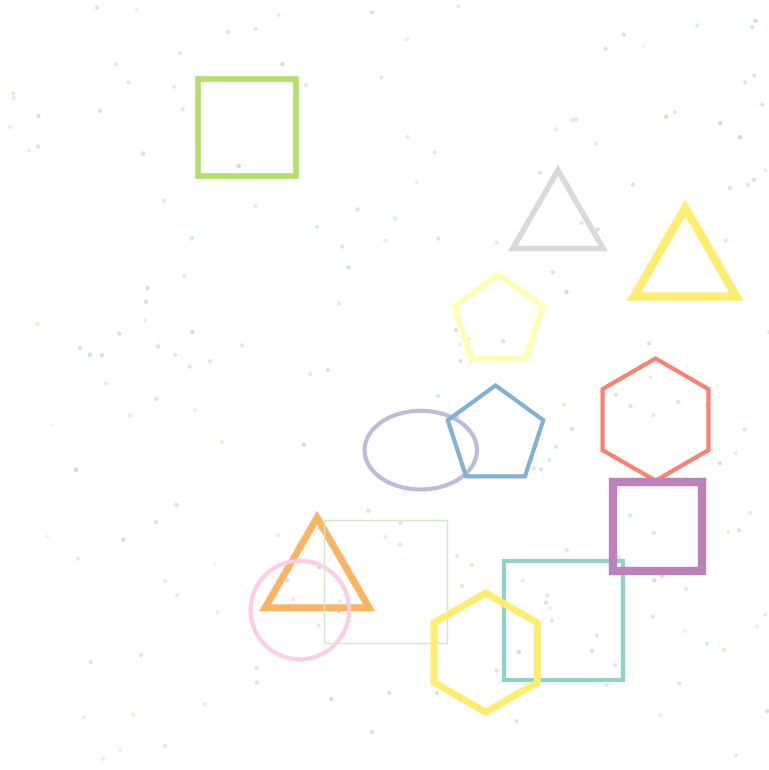[{"shape": "square", "thickness": 1.5, "radius": 0.38, "center": [0.732, 0.194]}, {"shape": "pentagon", "thickness": 2, "radius": 0.3, "center": [0.648, 0.583]}, {"shape": "oval", "thickness": 1.5, "radius": 0.36, "center": [0.546, 0.415]}, {"shape": "hexagon", "thickness": 1.5, "radius": 0.4, "center": [0.851, 0.455]}, {"shape": "pentagon", "thickness": 1.5, "radius": 0.33, "center": [0.644, 0.434]}, {"shape": "triangle", "thickness": 2.5, "radius": 0.39, "center": [0.412, 0.25]}, {"shape": "square", "thickness": 2, "radius": 0.32, "center": [0.321, 0.835]}, {"shape": "circle", "thickness": 1.5, "radius": 0.32, "center": [0.389, 0.208]}, {"shape": "triangle", "thickness": 2, "radius": 0.34, "center": [0.725, 0.711]}, {"shape": "square", "thickness": 3, "radius": 0.29, "center": [0.854, 0.316]}, {"shape": "square", "thickness": 0.5, "radius": 0.4, "center": [0.501, 0.245]}, {"shape": "triangle", "thickness": 3, "radius": 0.38, "center": [0.89, 0.653]}, {"shape": "hexagon", "thickness": 2.5, "radius": 0.39, "center": [0.631, 0.152]}]